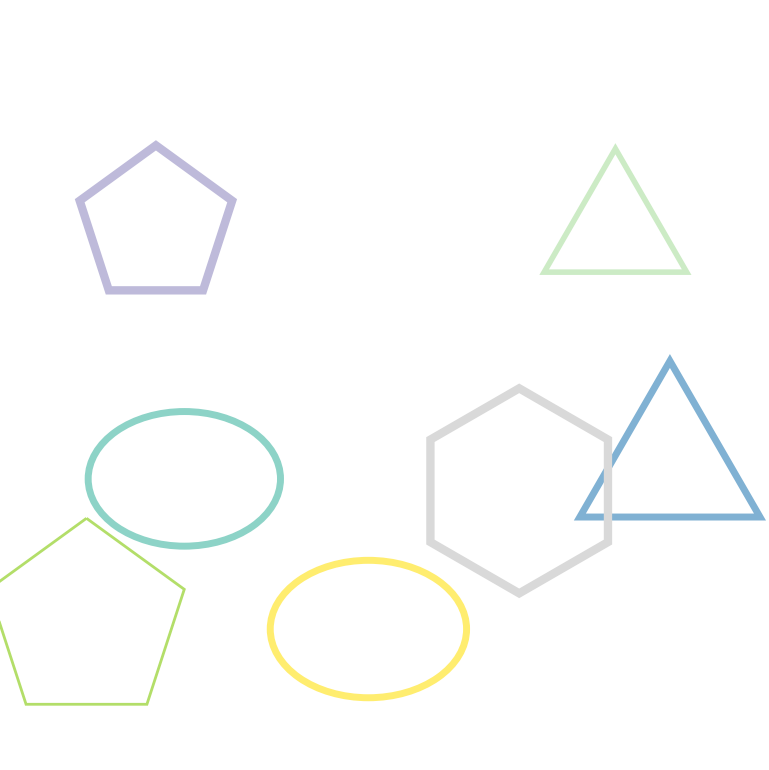[{"shape": "oval", "thickness": 2.5, "radius": 0.62, "center": [0.239, 0.378]}, {"shape": "pentagon", "thickness": 3, "radius": 0.52, "center": [0.203, 0.707]}, {"shape": "triangle", "thickness": 2.5, "radius": 0.68, "center": [0.87, 0.396]}, {"shape": "pentagon", "thickness": 1, "radius": 0.67, "center": [0.112, 0.193]}, {"shape": "hexagon", "thickness": 3, "radius": 0.67, "center": [0.674, 0.363]}, {"shape": "triangle", "thickness": 2, "radius": 0.53, "center": [0.799, 0.7]}, {"shape": "oval", "thickness": 2.5, "radius": 0.64, "center": [0.478, 0.183]}]